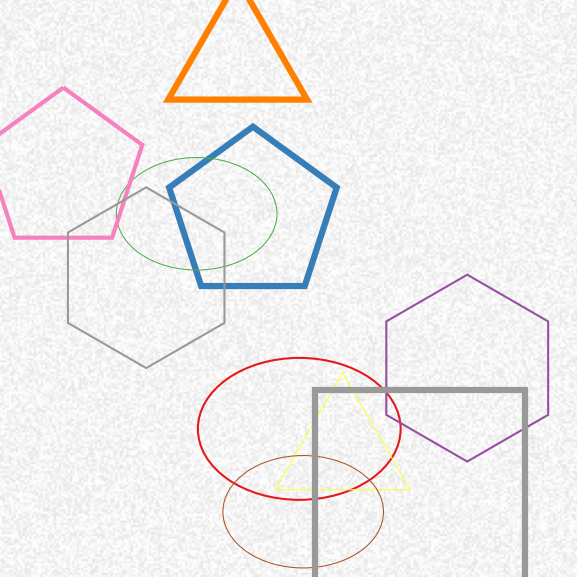[{"shape": "oval", "thickness": 1, "radius": 0.88, "center": [0.518, 0.257]}, {"shape": "pentagon", "thickness": 3, "radius": 0.76, "center": [0.438, 0.627]}, {"shape": "oval", "thickness": 0.5, "radius": 0.7, "center": [0.341, 0.629]}, {"shape": "hexagon", "thickness": 1, "radius": 0.81, "center": [0.809, 0.362]}, {"shape": "triangle", "thickness": 3, "radius": 0.69, "center": [0.412, 0.896]}, {"shape": "triangle", "thickness": 0.5, "radius": 0.67, "center": [0.593, 0.219]}, {"shape": "oval", "thickness": 0.5, "radius": 0.7, "center": [0.525, 0.113]}, {"shape": "pentagon", "thickness": 2, "radius": 0.72, "center": [0.11, 0.704]}, {"shape": "hexagon", "thickness": 1, "radius": 0.78, "center": [0.253, 0.518]}, {"shape": "square", "thickness": 3, "radius": 0.91, "center": [0.727, 0.142]}]